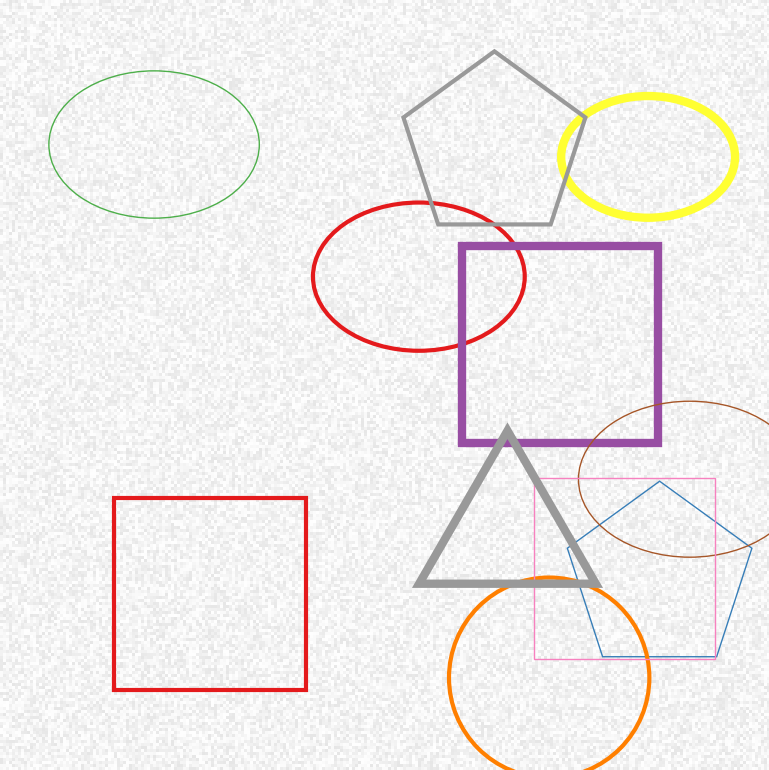[{"shape": "oval", "thickness": 1.5, "radius": 0.69, "center": [0.544, 0.641]}, {"shape": "square", "thickness": 1.5, "radius": 0.62, "center": [0.273, 0.229]}, {"shape": "pentagon", "thickness": 0.5, "radius": 0.63, "center": [0.857, 0.249]}, {"shape": "oval", "thickness": 0.5, "radius": 0.68, "center": [0.2, 0.812]}, {"shape": "square", "thickness": 3, "radius": 0.64, "center": [0.727, 0.552]}, {"shape": "circle", "thickness": 1.5, "radius": 0.65, "center": [0.713, 0.12]}, {"shape": "oval", "thickness": 3, "radius": 0.56, "center": [0.842, 0.796]}, {"shape": "oval", "thickness": 0.5, "radius": 0.72, "center": [0.896, 0.378]}, {"shape": "square", "thickness": 0.5, "radius": 0.59, "center": [0.811, 0.262]}, {"shape": "pentagon", "thickness": 1.5, "radius": 0.62, "center": [0.642, 0.809]}, {"shape": "triangle", "thickness": 3, "radius": 0.66, "center": [0.659, 0.308]}]